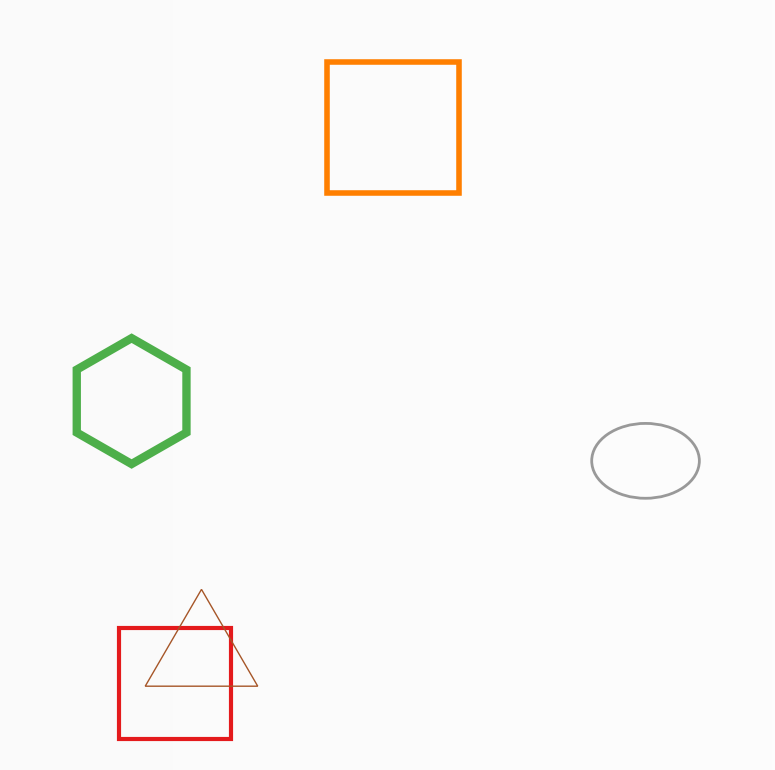[{"shape": "square", "thickness": 1.5, "radius": 0.36, "center": [0.226, 0.112]}, {"shape": "hexagon", "thickness": 3, "radius": 0.41, "center": [0.17, 0.479]}, {"shape": "square", "thickness": 2, "radius": 0.43, "center": [0.507, 0.834]}, {"shape": "triangle", "thickness": 0.5, "radius": 0.42, "center": [0.26, 0.151]}, {"shape": "oval", "thickness": 1, "radius": 0.35, "center": [0.833, 0.402]}]